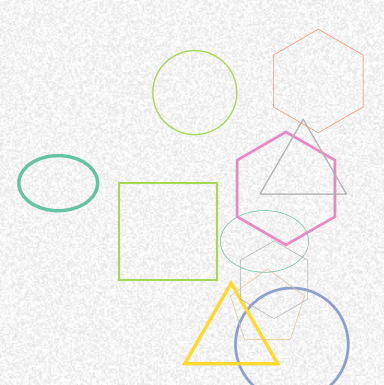[{"shape": "oval", "thickness": 0.5, "radius": 0.57, "center": [0.687, 0.373]}, {"shape": "oval", "thickness": 2.5, "radius": 0.51, "center": [0.151, 0.524]}, {"shape": "hexagon", "thickness": 0.5, "radius": 0.67, "center": [0.827, 0.79]}, {"shape": "circle", "thickness": 2, "radius": 0.73, "center": [0.758, 0.105]}, {"shape": "hexagon", "thickness": 2, "radius": 0.73, "center": [0.743, 0.511]}, {"shape": "circle", "thickness": 1, "radius": 0.55, "center": [0.506, 0.759]}, {"shape": "square", "thickness": 1.5, "radius": 0.63, "center": [0.435, 0.399]}, {"shape": "triangle", "thickness": 2.5, "radius": 0.7, "center": [0.601, 0.125]}, {"shape": "pentagon", "thickness": 0.5, "radius": 0.51, "center": [0.695, 0.2]}, {"shape": "triangle", "thickness": 1, "radius": 0.65, "center": [0.788, 0.561]}, {"shape": "hexagon", "thickness": 0.5, "radius": 0.51, "center": [0.712, 0.274]}]